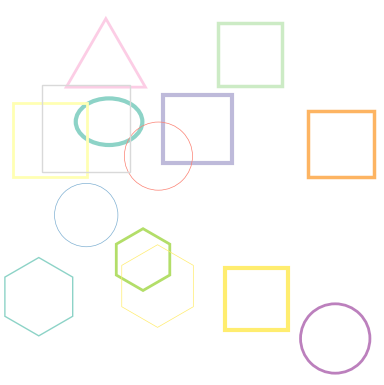[{"shape": "hexagon", "thickness": 1, "radius": 0.51, "center": [0.101, 0.229]}, {"shape": "oval", "thickness": 3, "radius": 0.43, "center": [0.283, 0.684]}, {"shape": "square", "thickness": 2, "radius": 0.48, "center": [0.13, 0.636]}, {"shape": "square", "thickness": 3, "radius": 0.45, "center": [0.513, 0.664]}, {"shape": "circle", "thickness": 0.5, "radius": 0.44, "center": [0.411, 0.595]}, {"shape": "circle", "thickness": 0.5, "radius": 0.41, "center": [0.224, 0.441]}, {"shape": "square", "thickness": 2.5, "radius": 0.43, "center": [0.886, 0.627]}, {"shape": "hexagon", "thickness": 2, "radius": 0.4, "center": [0.372, 0.326]}, {"shape": "triangle", "thickness": 2, "radius": 0.59, "center": [0.275, 0.833]}, {"shape": "square", "thickness": 1, "radius": 0.57, "center": [0.224, 0.666]}, {"shape": "circle", "thickness": 2, "radius": 0.45, "center": [0.871, 0.121]}, {"shape": "square", "thickness": 2.5, "radius": 0.41, "center": [0.649, 0.859]}, {"shape": "square", "thickness": 3, "radius": 0.41, "center": [0.666, 0.223]}, {"shape": "hexagon", "thickness": 0.5, "radius": 0.54, "center": [0.409, 0.257]}]